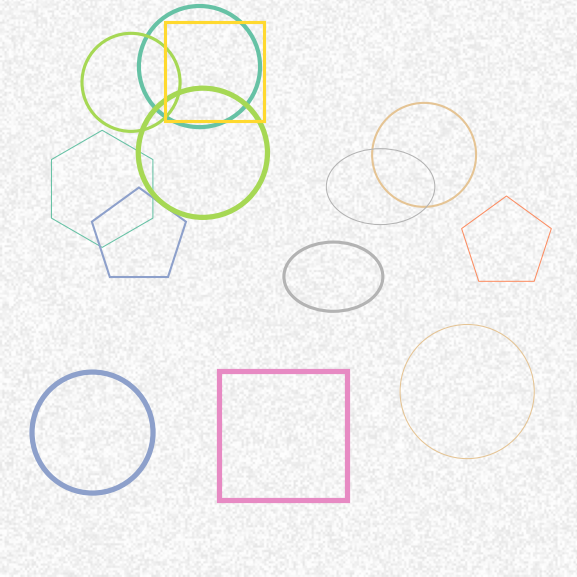[{"shape": "hexagon", "thickness": 0.5, "radius": 0.51, "center": [0.177, 0.672]}, {"shape": "circle", "thickness": 2, "radius": 0.52, "center": [0.345, 0.884]}, {"shape": "pentagon", "thickness": 0.5, "radius": 0.41, "center": [0.877, 0.578]}, {"shape": "circle", "thickness": 2.5, "radius": 0.52, "center": [0.16, 0.25]}, {"shape": "pentagon", "thickness": 1, "radius": 0.43, "center": [0.241, 0.589]}, {"shape": "square", "thickness": 2.5, "radius": 0.56, "center": [0.49, 0.245]}, {"shape": "circle", "thickness": 2.5, "radius": 0.56, "center": [0.351, 0.735]}, {"shape": "circle", "thickness": 1.5, "radius": 0.42, "center": [0.227, 0.857]}, {"shape": "square", "thickness": 1.5, "radius": 0.43, "center": [0.372, 0.876]}, {"shape": "circle", "thickness": 0.5, "radius": 0.58, "center": [0.809, 0.321]}, {"shape": "circle", "thickness": 1, "radius": 0.45, "center": [0.734, 0.731]}, {"shape": "oval", "thickness": 0.5, "radius": 0.47, "center": [0.659, 0.676]}, {"shape": "oval", "thickness": 1.5, "radius": 0.43, "center": [0.577, 0.52]}]